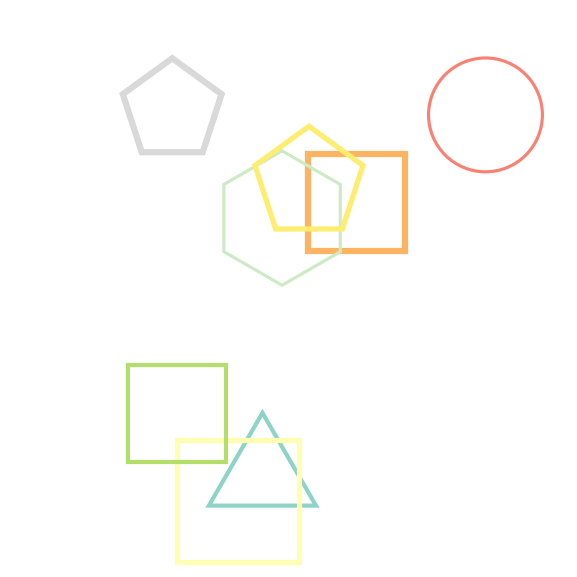[{"shape": "triangle", "thickness": 2, "radius": 0.54, "center": [0.454, 0.177]}, {"shape": "square", "thickness": 2.5, "radius": 0.53, "center": [0.412, 0.132]}, {"shape": "circle", "thickness": 1.5, "radius": 0.49, "center": [0.841, 0.8]}, {"shape": "square", "thickness": 3, "radius": 0.42, "center": [0.618, 0.648]}, {"shape": "square", "thickness": 2, "radius": 0.42, "center": [0.307, 0.283]}, {"shape": "pentagon", "thickness": 3, "radius": 0.45, "center": [0.298, 0.808]}, {"shape": "hexagon", "thickness": 1.5, "radius": 0.58, "center": [0.488, 0.622]}, {"shape": "pentagon", "thickness": 2.5, "radius": 0.49, "center": [0.535, 0.682]}]